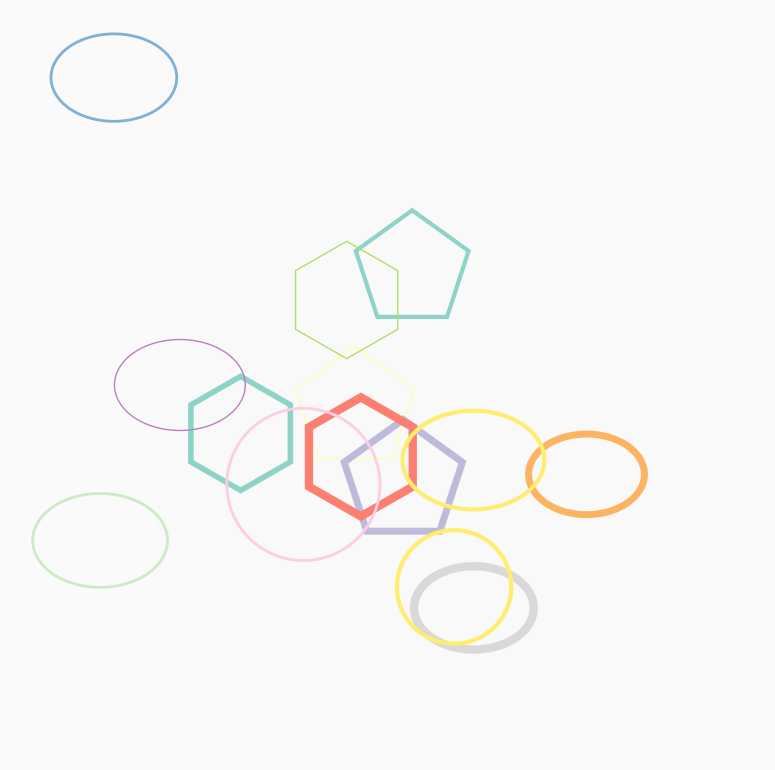[{"shape": "pentagon", "thickness": 1.5, "radius": 0.38, "center": [0.532, 0.65]}, {"shape": "hexagon", "thickness": 2, "radius": 0.37, "center": [0.311, 0.437]}, {"shape": "pentagon", "thickness": 0.5, "radius": 0.4, "center": [0.458, 0.469]}, {"shape": "pentagon", "thickness": 2.5, "radius": 0.4, "center": [0.52, 0.375]}, {"shape": "hexagon", "thickness": 3, "radius": 0.39, "center": [0.466, 0.407]}, {"shape": "oval", "thickness": 1, "radius": 0.41, "center": [0.147, 0.899]}, {"shape": "oval", "thickness": 2.5, "radius": 0.37, "center": [0.757, 0.384]}, {"shape": "hexagon", "thickness": 0.5, "radius": 0.38, "center": [0.447, 0.61]}, {"shape": "circle", "thickness": 1, "radius": 0.49, "center": [0.392, 0.371]}, {"shape": "oval", "thickness": 3, "radius": 0.39, "center": [0.611, 0.21]}, {"shape": "oval", "thickness": 0.5, "radius": 0.42, "center": [0.232, 0.5]}, {"shape": "oval", "thickness": 1, "radius": 0.44, "center": [0.129, 0.298]}, {"shape": "circle", "thickness": 1.5, "radius": 0.37, "center": [0.586, 0.238]}, {"shape": "oval", "thickness": 1.5, "radius": 0.46, "center": [0.611, 0.403]}]